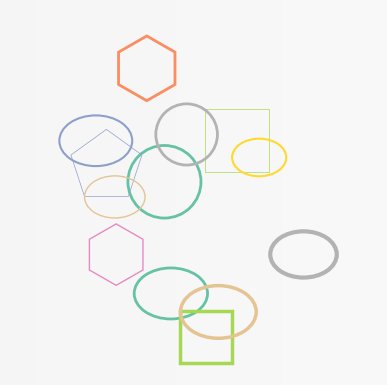[{"shape": "circle", "thickness": 2, "radius": 0.47, "center": [0.424, 0.528]}, {"shape": "oval", "thickness": 2, "radius": 0.47, "center": [0.441, 0.238]}, {"shape": "hexagon", "thickness": 2, "radius": 0.42, "center": [0.379, 0.823]}, {"shape": "oval", "thickness": 1.5, "radius": 0.47, "center": [0.247, 0.634]}, {"shape": "pentagon", "thickness": 0.5, "radius": 0.48, "center": [0.275, 0.568]}, {"shape": "hexagon", "thickness": 1, "radius": 0.4, "center": [0.3, 0.339]}, {"shape": "square", "thickness": 2.5, "radius": 0.34, "center": [0.532, 0.124]}, {"shape": "square", "thickness": 0.5, "radius": 0.41, "center": [0.612, 0.636]}, {"shape": "oval", "thickness": 1.5, "radius": 0.35, "center": [0.669, 0.591]}, {"shape": "oval", "thickness": 2.5, "radius": 0.49, "center": [0.563, 0.19]}, {"shape": "oval", "thickness": 1, "radius": 0.39, "center": [0.296, 0.488]}, {"shape": "oval", "thickness": 3, "radius": 0.43, "center": [0.783, 0.339]}, {"shape": "circle", "thickness": 2, "radius": 0.4, "center": [0.482, 0.651]}]